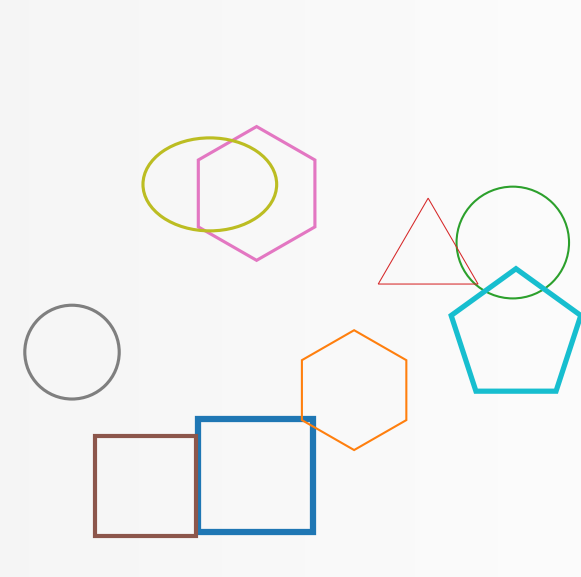[{"shape": "square", "thickness": 3, "radius": 0.49, "center": [0.439, 0.176]}, {"shape": "hexagon", "thickness": 1, "radius": 0.52, "center": [0.609, 0.324]}, {"shape": "circle", "thickness": 1, "radius": 0.48, "center": [0.882, 0.579]}, {"shape": "triangle", "thickness": 0.5, "radius": 0.5, "center": [0.737, 0.557]}, {"shape": "square", "thickness": 2, "radius": 0.43, "center": [0.25, 0.157]}, {"shape": "hexagon", "thickness": 1.5, "radius": 0.58, "center": [0.441, 0.664]}, {"shape": "circle", "thickness": 1.5, "radius": 0.41, "center": [0.124, 0.389]}, {"shape": "oval", "thickness": 1.5, "radius": 0.58, "center": [0.361, 0.68]}, {"shape": "pentagon", "thickness": 2.5, "radius": 0.59, "center": [0.888, 0.417]}]